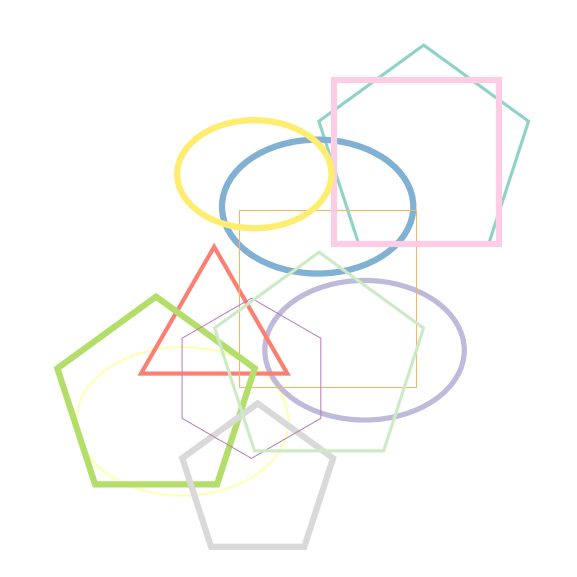[{"shape": "pentagon", "thickness": 1.5, "radius": 0.95, "center": [0.734, 0.73]}, {"shape": "oval", "thickness": 1, "radius": 0.92, "center": [0.316, 0.27]}, {"shape": "oval", "thickness": 2.5, "radius": 0.86, "center": [0.631, 0.393]}, {"shape": "triangle", "thickness": 2, "radius": 0.73, "center": [0.371, 0.425]}, {"shape": "oval", "thickness": 3, "radius": 0.83, "center": [0.55, 0.641]}, {"shape": "square", "thickness": 0.5, "radius": 0.77, "center": [0.567, 0.482]}, {"shape": "pentagon", "thickness": 3, "radius": 0.9, "center": [0.27, 0.306]}, {"shape": "square", "thickness": 3, "radius": 0.71, "center": [0.721, 0.718]}, {"shape": "pentagon", "thickness": 3, "radius": 0.69, "center": [0.446, 0.163]}, {"shape": "hexagon", "thickness": 0.5, "radius": 0.69, "center": [0.435, 0.344]}, {"shape": "pentagon", "thickness": 1.5, "radius": 0.95, "center": [0.553, 0.372]}, {"shape": "oval", "thickness": 3, "radius": 0.67, "center": [0.44, 0.698]}]